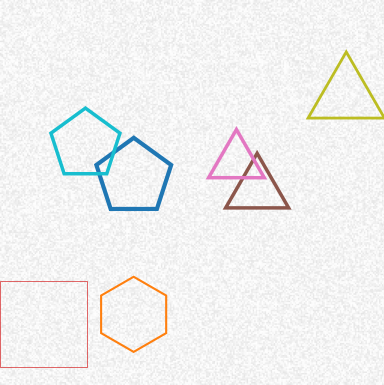[{"shape": "pentagon", "thickness": 3, "radius": 0.51, "center": [0.347, 0.54]}, {"shape": "hexagon", "thickness": 1.5, "radius": 0.49, "center": [0.347, 0.184]}, {"shape": "square", "thickness": 0.5, "radius": 0.56, "center": [0.113, 0.159]}, {"shape": "triangle", "thickness": 2.5, "radius": 0.47, "center": [0.668, 0.507]}, {"shape": "triangle", "thickness": 2.5, "radius": 0.42, "center": [0.614, 0.58]}, {"shape": "triangle", "thickness": 2, "radius": 0.57, "center": [0.899, 0.751]}, {"shape": "pentagon", "thickness": 2.5, "radius": 0.47, "center": [0.222, 0.625]}]